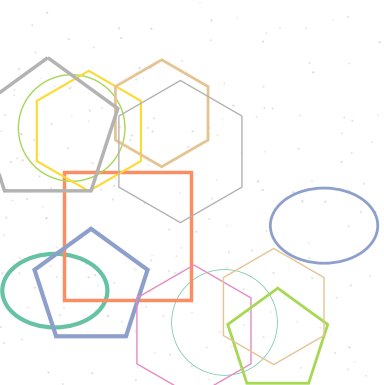[{"shape": "oval", "thickness": 3, "radius": 0.68, "center": [0.142, 0.245]}, {"shape": "circle", "thickness": 0.5, "radius": 0.69, "center": [0.583, 0.163]}, {"shape": "square", "thickness": 2.5, "radius": 0.83, "center": [0.331, 0.388]}, {"shape": "oval", "thickness": 2, "radius": 0.7, "center": [0.842, 0.414]}, {"shape": "pentagon", "thickness": 3, "radius": 0.77, "center": [0.236, 0.251]}, {"shape": "hexagon", "thickness": 1, "radius": 0.86, "center": [0.504, 0.141]}, {"shape": "circle", "thickness": 1, "radius": 0.69, "center": [0.186, 0.668]}, {"shape": "pentagon", "thickness": 2, "radius": 0.68, "center": [0.721, 0.115]}, {"shape": "hexagon", "thickness": 1.5, "radius": 0.78, "center": [0.231, 0.66]}, {"shape": "hexagon", "thickness": 2, "radius": 0.69, "center": [0.42, 0.706]}, {"shape": "hexagon", "thickness": 1, "radius": 0.75, "center": [0.711, 0.204]}, {"shape": "pentagon", "thickness": 2.5, "radius": 0.96, "center": [0.124, 0.659]}, {"shape": "hexagon", "thickness": 1, "radius": 0.92, "center": [0.469, 0.606]}]